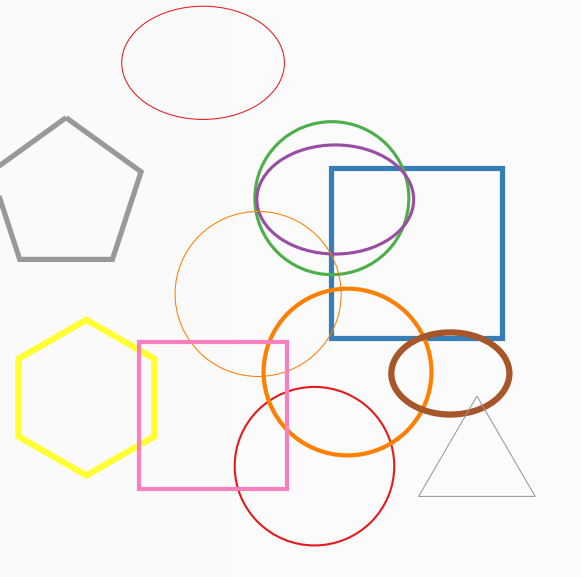[{"shape": "oval", "thickness": 0.5, "radius": 0.7, "center": [0.349, 0.89]}, {"shape": "circle", "thickness": 1, "radius": 0.69, "center": [0.541, 0.192]}, {"shape": "square", "thickness": 2.5, "radius": 0.74, "center": [0.717, 0.561]}, {"shape": "circle", "thickness": 1.5, "radius": 0.66, "center": [0.571, 0.656]}, {"shape": "oval", "thickness": 1.5, "radius": 0.67, "center": [0.577, 0.654]}, {"shape": "circle", "thickness": 0.5, "radius": 0.71, "center": [0.444, 0.49]}, {"shape": "circle", "thickness": 2, "radius": 0.72, "center": [0.598, 0.355]}, {"shape": "hexagon", "thickness": 3, "radius": 0.67, "center": [0.149, 0.311]}, {"shape": "oval", "thickness": 3, "radius": 0.51, "center": [0.775, 0.352]}, {"shape": "square", "thickness": 2, "radius": 0.64, "center": [0.366, 0.28]}, {"shape": "pentagon", "thickness": 2.5, "radius": 0.68, "center": [0.114, 0.66]}, {"shape": "triangle", "thickness": 0.5, "radius": 0.58, "center": [0.821, 0.197]}]